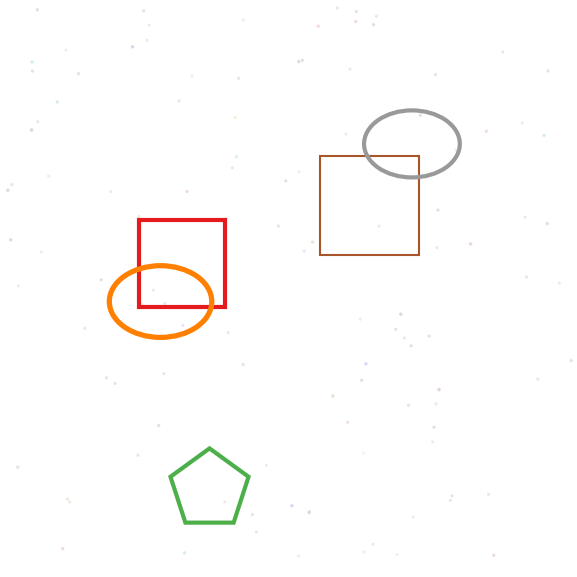[{"shape": "square", "thickness": 2, "radius": 0.37, "center": [0.315, 0.543]}, {"shape": "pentagon", "thickness": 2, "radius": 0.36, "center": [0.363, 0.152]}, {"shape": "oval", "thickness": 2.5, "radius": 0.44, "center": [0.278, 0.477]}, {"shape": "square", "thickness": 1, "radius": 0.43, "center": [0.639, 0.644]}, {"shape": "oval", "thickness": 2, "radius": 0.41, "center": [0.713, 0.75]}]